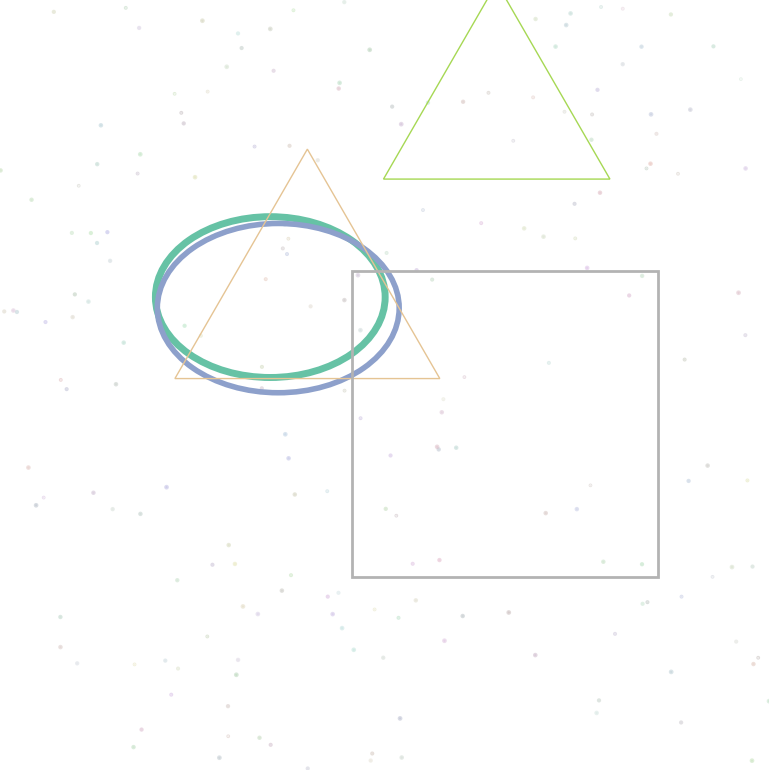[{"shape": "oval", "thickness": 2.5, "radius": 0.75, "center": [0.351, 0.614]}, {"shape": "oval", "thickness": 2, "radius": 0.79, "center": [0.361, 0.6]}, {"shape": "triangle", "thickness": 0.5, "radius": 0.85, "center": [0.645, 0.852]}, {"shape": "triangle", "thickness": 0.5, "radius": 0.99, "center": [0.399, 0.608]}, {"shape": "square", "thickness": 1, "radius": 0.99, "center": [0.656, 0.45]}]